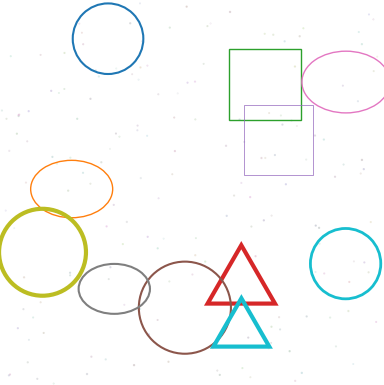[{"shape": "circle", "thickness": 1.5, "radius": 0.46, "center": [0.281, 0.899]}, {"shape": "oval", "thickness": 1, "radius": 0.53, "center": [0.186, 0.509]}, {"shape": "square", "thickness": 1, "radius": 0.46, "center": [0.689, 0.78]}, {"shape": "triangle", "thickness": 3, "radius": 0.51, "center": [0.627, 0.262]}, {"shape": "square", "thickness": 0.5, "radius": 0.45, "center": [0.723, 0.637]}, {"shape": "circle", "thickness": 1.5, "radius": 0.6, "center": [0.48, 0.201]}, {"shape": "oval", "thickness": 1, "radius": 0.57, "center": [0.899, 0.787]}, {"shape": "oval", "thickness": 1.5, "radius": 0.46, "center": [0.297, 0.25]}, {"shape": "circle", "thickness": 3, "radius": 0.56, "center": [0.11, 0.345]}, {"shape": "triangle", "thickness": 3, "radius": 0.42, "center": [0.627, 0.142]}, {"shape": "circle", "thickness": 2, "radius": 0.46, "center": [0.898, 0.315]}]